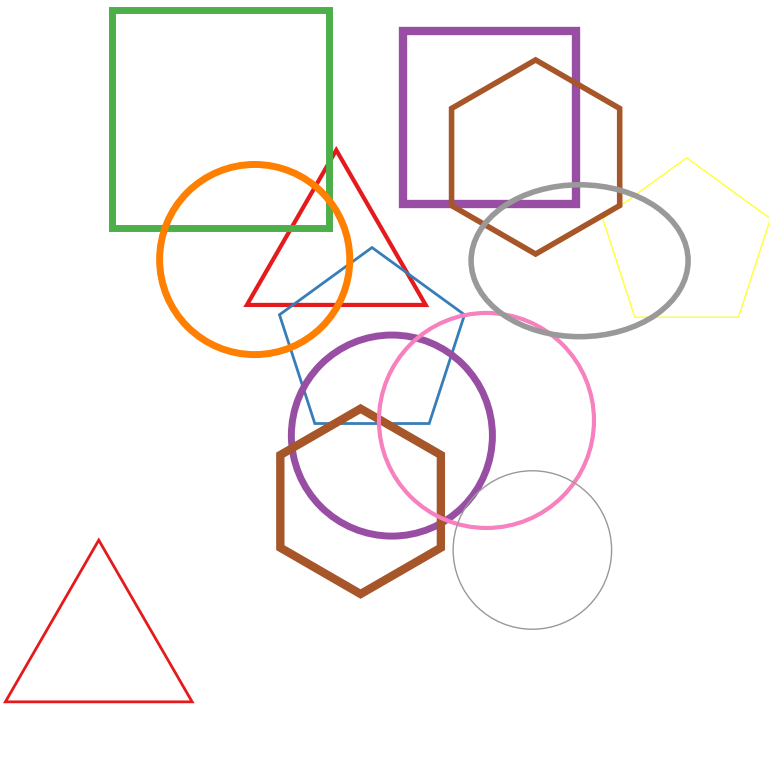[{"shape": "triangle", "thickness": 1, "radius": 0.7, "center": [0.128, 0.159]}, {"shape": "triangle", "thickness": 1.5, "radius": 0.67, "center": [0.437, 0.671]}, {"shape": "pentagon", "thickness": 1, "radius": 0.63, "center": [0.483, 0.552]}, {"shape": "square", "thickness": 2.5, "radius": 0.71, "center": [0.286, 0.846]}, {"shape": "square", "thickness": 3, "radius": 0.56, "center": [0.635, 0.847]}, {"shape": "circle", "thickness": 2.5, "radius": 0.65, "center": [0.509, 0.434]}, {"shape": "circle", "thickness": 2.5, "radius": 0.62, "center": [0.331, 0.663]}, {"shape": "pentagon", "thickness": 0.5, "radius": 0.57, "center": [0.892, 0.681]}, {"shape": "hexagon", "thickness": 2, "radius": 0.63, "center": [0.696, 0.796]}, {"shape": "hexagon", "thickness": 3, "radius": 0.6, "center": [0.468, 0.349]}, {"shape": "circle", "thickness": 1.5, "radius": 0.7, "center": [0.632, 0.454]}, {"shape": "circle", "thickness": 0.5, "radius": 0.51, "center": [0.691, 0.286]}, {"shape": "oval", "thickness": 2, "radius": 0.7, "center": [0.753, 0.661]}]